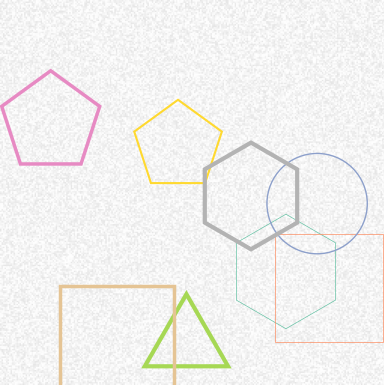[{"shape": "hexagon", "thickness": 0.5, "radius": 0.74, "center": [0.743, 0.295]}, {"shape": "square", "thickness": 0.5, "radius": 0.7, "center": [0.855, 0.252]}, {"shape": "circle", "thickness": 1, "radius": 0.65, "center": [0.824, 0.471]}, {"shape": "pentagon", "thickness": 2.5, "radius": 0.67, "center": [0.132, 0.682]}, {"shape": "triangle", "thickness": 3, "radius": 0.62, "center": [0.484, 0.111]}, {"shape": "pentagon", "thickness": 1.5, "radius": 0.6, "center": [0.462, 0.621]}, {"shape": "square", "thickness": 2.5, "radius": 0.74, "center": [0.303, 0.108]}, {"shape": "hexagon", "thickness": 3, "radius": 0.69, "center": [0.652, 0.491]}]